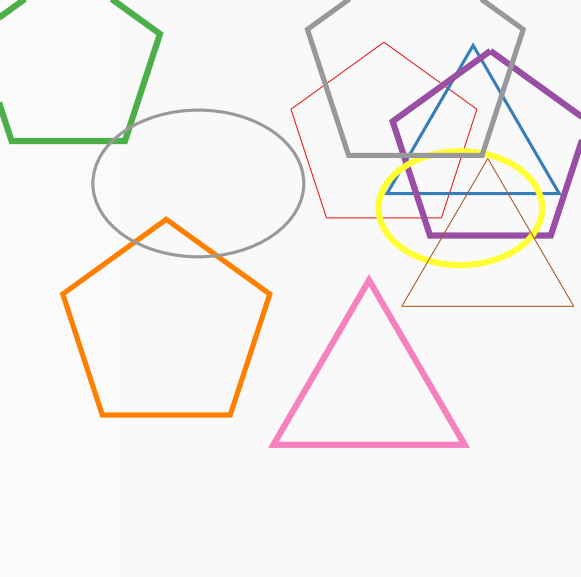[{"shape": "pentagon", "thickness": 0.5, "radius": 0.84, "center": [0.661, 0.758]}, {"shape": "triangle", "thickness": 1.5, "radius": 0.86, "center": [0.814, 0.749]}, {"shape": "pentagon", "thickness": 3, "radius": 0.83, "center": [0.117, 0.889]}, {"shape": "pentagon", "thickness": 3, "radius": 0.88, "center": [0.844, 0.734]}, {"shape": "pentagon", "thickness": 2.5, "radius": 0.94, "center": [0.286, 0.432]}, {"shape": "oval", "thickness": 3, "radius": 0.7, "center": [0.792, 0.639]}, {"shape": "triangle", "thickness": 0.5, "radius": 0.85, "center": [0.839, 0.554]}, {"shape": "triangle", "thickness": 3, "radius": 0.95, "center": [0.635, 0.324]}, {"shape": "oval", "thickness": 1.5, "radius": 0.91, "center": [0.341, 0.681]}, {"shape": "pentagon", "thickness": 2.5, "radius": 0.98, "center": [0.715, 0.888]}]